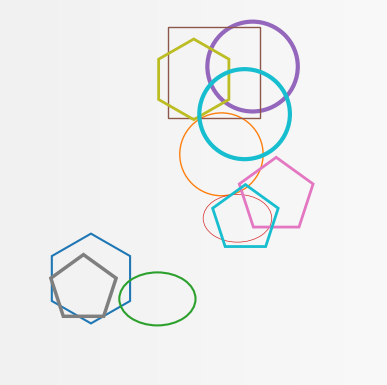[{"shape": "hexagon", "thickness": 1.5, "radius": 0.58, "center": [0.235, 0.277]}, {"shape": "circle", "thickness": 1, "radius": 0.54, "center": [0.571, 0.599]}, {"shape": "oval", "thickness": 1.5, "radius": 0.49, "center": [0.406, 0.224]}, {"shape": "oval", "thickness": 0.5, "radius": 0.44, "center": [0.613, 0.433]}, {"shape": "circle", "thickness": 3, "radius": 0.58, "center": [0.652, 0.827]}, {"shape": "square", "thickness": 1, "radius": 0.59, "center": [0.552, 0.812]}, {"shape": "pentagon", "thickness": 2, "radius": 0.5, "center": [0.713, 0.491]}, {"shape": "pentagon", "thickness": 2.5, "radius": 0.44, "center": [0.215, 0.25]}, {"shape": "hexagon", "thickness": 2, "radius": 0.52, "center": [0.5, 0.794]}, {"shape": "pentagon", "thickness": 2, "radius": 0.44, "center": [0.633, 0.432]}, {"shape": "circle", "thickness": 3, "radius": 0.58, "center": [0.631, 0.703]}]